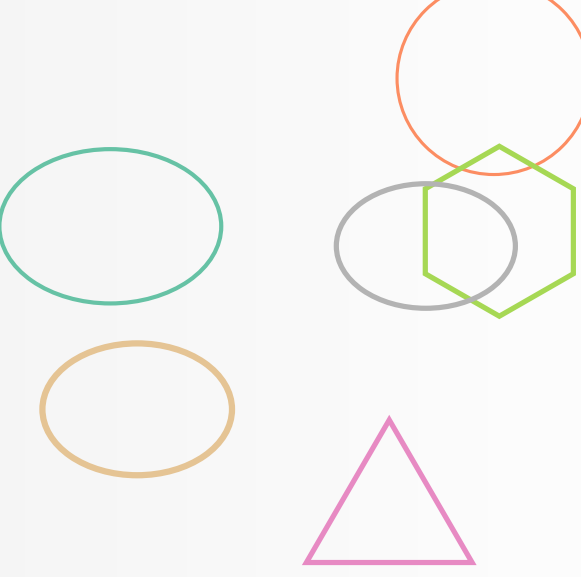[{"shape": "oval", "thickness": 2, "radius": 0.95, "center": [0.19, 0.607]}, {"shape": "circle", "thickness": 1.5, "radius": 0.83, "center": [0.85, 0.864]}, {"shape": "triangle", "thickness": 2.5, "radius": 0.82, "center": [0.67, 0.107]}, {"shape": "hexagon", "thickness": 2.5, "radius": 0.74, "center": [0.859, 0.599]}, {"shape": "oval", "thickness": 3, "radius": 0.82, "center": [0.236, 0.29]}, {"shape": "oval", "thickness": 2.5, "radius": 0.77, "center": [0.733, 0.573]}]